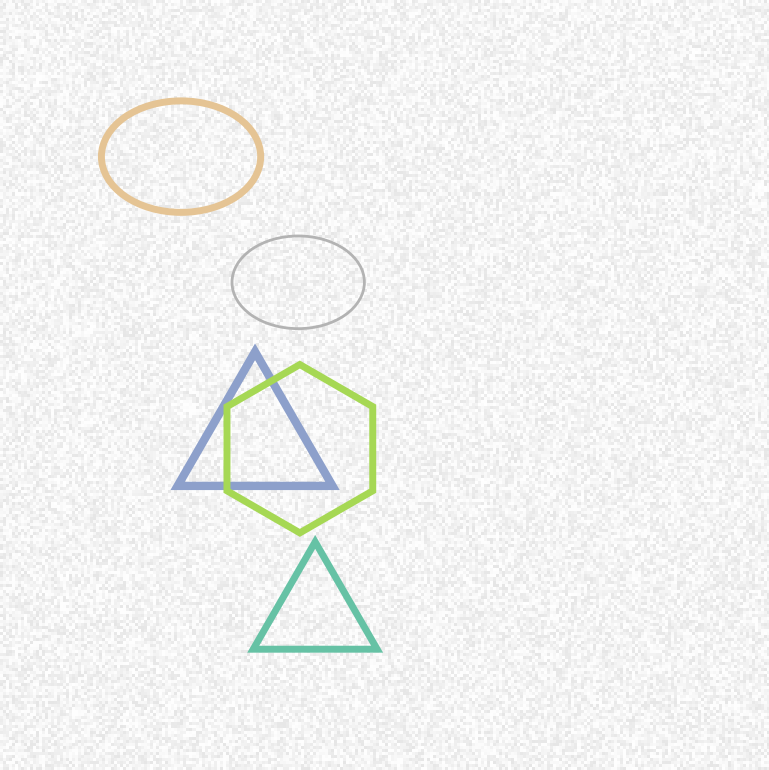[{"shape": "triangle", "thickness": 2.5, "radius": 0.46, "center": [0.409, 0.203]}, {"shape": "triangle", "thickness": 3, "radius": 0.58, "center": [0.331, 0.427]}, {"shape": "hexagon", "thickness": 2.5, "radius": 0.55, "center": [0.389, 0.417]}, {"shape": "oval", "thickness": 2.5, "radius": 0.52, "center": [0.235, 0.797]}, {"shape": "oval", "thickness": 1, "radius": 0.43, "center": [0.387, 0.633]}]